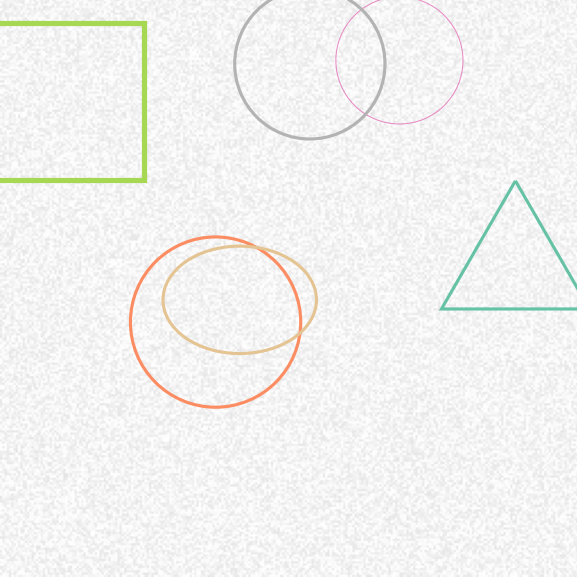[{"shape": "triangle", "thickness": 1.5, "radius": 0.74, "center": [0.893, 0.538]}, {"shape": "circle", "thickness": 1.5, "radius": 0.74, "center": [0.373, 0.441]}, {"shape": "circle", "thickness": 0.5, "radius": 0.55, "center": [0.692, 0.895]}, {"shape": "square", "thickness": 2.5, "radius": 0.68, "center": [0.113, 0.823]}, {"shape": "oval", "thickness": 1.5, "radius": 0.66, "center": [0.415, 0.48]}, {"shape": "circle", "thickness": 1.5, "radius": 0.65, "center": [0.537, 0.889]}]